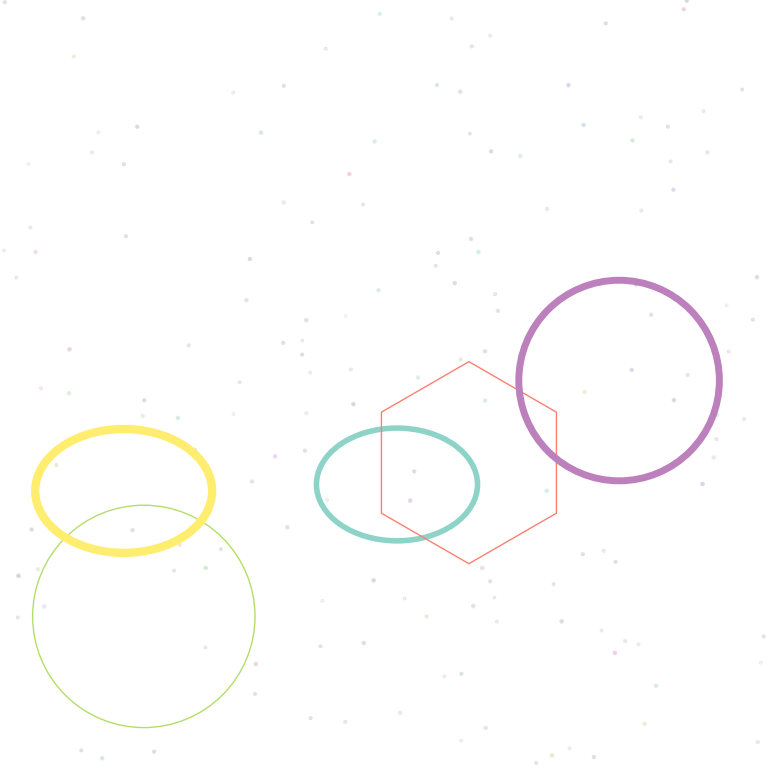[{"shape": "oval", "thickness": 2, "radius": 0.52, "center": [0.516, 0.371]}, {"shape": "hexagon", "thickness": 0.5, "radius": 0.66, "center": [0.609, 0.399]}, {"shape": "circle", "thickness": 0.5, "radius": 0.72, "center": [0.187, 0.199]}, {"shape": "circle", "thickness": 2.5, "radius": 0.65, "center": [0.804, 0.506]}, {"shape": "oval", "thickness": 3, "radius": 0.57, "center": [0.161, 0.362]}]